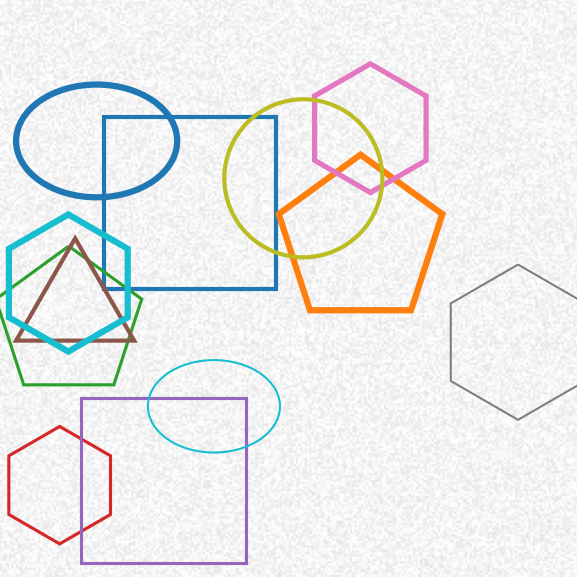[{"shape": "square", "thickness": 2, "radius": 0.74, "center": [0.33, 0.648]}, {"shape": "oval", "thickness": 3, "radius": 0.7, "center": [0.167, 0.755]}, {"shape": "pentagon", "thickness": 3, "radius": 0.74, "center": [0.624, 0.582]}, {"shape": "pentagon", "thickness": 1.5, "radius": 0.66, "center": [0.119, 0.44]}, {"shape": "hexagon", "thickness": 1.5, "radius": 0.51, "center": [0.103, 0.159]}, {"shape": "square", "thickness": 1.5, "radius": 0.71, "center": [0.283, 0.167]}, {"shape": "triangle", "thickness": 2, "radius": 0.59, "center": [0.13, 0.468]}, {"shape": "hexagon", "thickness": 2.5, "radius": 0.56, "center": [0.641, 0.777]}, {"shape": "hexagon", "thickness": 1, "radius": 0.67, "center": [0.897, 0.407]}, {"shape": "circle", "thickness": 2, "radius": 0.68, "center": [0.525, 0.69]}, {"shape": "hexagon", "thickness": 3, "radius": 0.59, "center": [0.118, 0.509]}, {"shape": "oval", "thickness": 1, "radius": 0.57, "center": [0.37, 0.296]}]